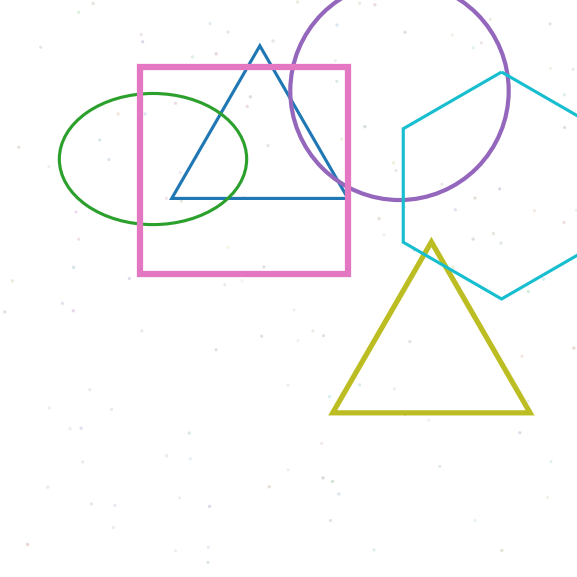[{"shape": "triangle", "thickness": 1.5, "radius": 0.88, "center": [0.45, 0.744]}, {"shape": "oval", "thickness": 1.5, "radius": 0.81, "center": [0.265, 0.724]}, {"shape": "circle", "thickness": 2, "radius": 0.95, "center": [0.692, 0.842]}, {"shape": "square", "thickness": 3, "radius": 0.9, "center": [0.422, 0.704]}, {"shape": "triangle", "thickness": 2.5, "radius": 0.99, "center": [0.747, 0.383]}, {"shape": "hexagon", "thickness": 1.5, "radius": 0.98, "center": [0.868, 0.678]}]